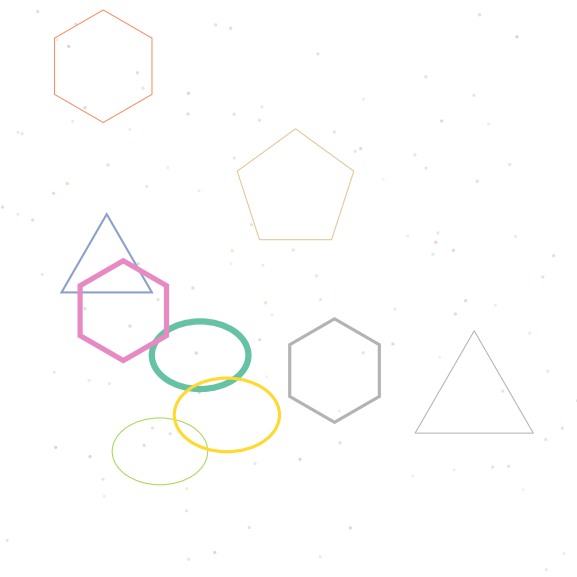[{"shape": "oval", "thickness": 3, "radius": 0.42, "center": [0.347, 0.384]}, {"shape": "hexagon", "thickness": 0.5, "radius": 0.49, "center": [0.179, 0.884]}, {"shape": "triangle", "thickness": 1, "radius": 0.45, "center": [0.185, 0.538]}, {"shape": "hexagon", "thickness": 2.5, "radius": 0.43, "center": [0.214, 0.461]}, {"shape": "oval", "thickness": 0.5, "radius": 0.41, "center": [0.277, 0.218]}, {"shape": "oval", "thickness": 1.5, "radius": 0.46, "center": [0.393, 0.281]}, {"shape": "pentagon", "thickness": 0.5, "radius": 0.53, "center": [0.512, 0.67]}, {"shape": "hexagon", "thickness": 1.5, "radius": 0.45, "center": [0.579, 0.357]}, {"shape": "triangle", "thickness": 0.5, "radius": 0.59, "center": [0.821, 0.308]}]